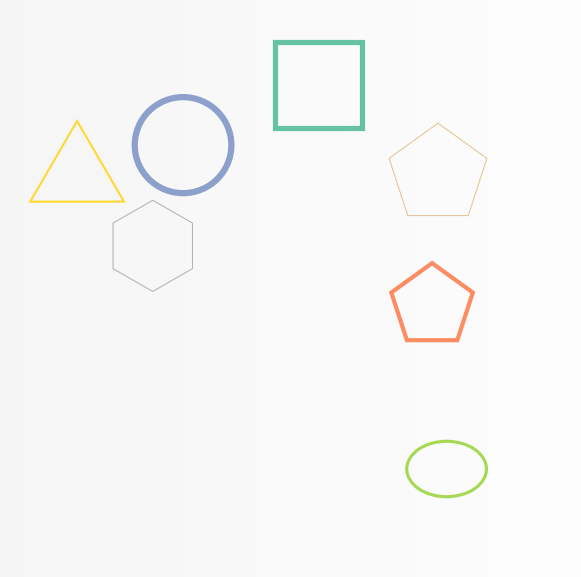[{"shape": "square", "thickness": 2.5, "radius": 0.38, "center": [0.548, 0.852]}, {"shape": "pentagon", "thickness": 2, "radius": 0.37, "center": [0.743, 0.47]}, {"shape": "circle", "thickness": 3, "radius": 0.42, "center": [0.315, 0.748]}, {"shape": "oval", "thickness": 1.5, "radius": 0.34, "center": [0.768, 0.187]}, {"shape": "triangle", "thickness": 1, "radius": 0.47, "center": [0.133, 0.697]}, {"shape": "pentagon", "thickness": 0.5, "radius": 0.44, "center": [0.754, 0.697]}, {"shape": "hexagon", "thickness": 0.5, "radius": 0.39, "center": [0.263, 0.573]}]